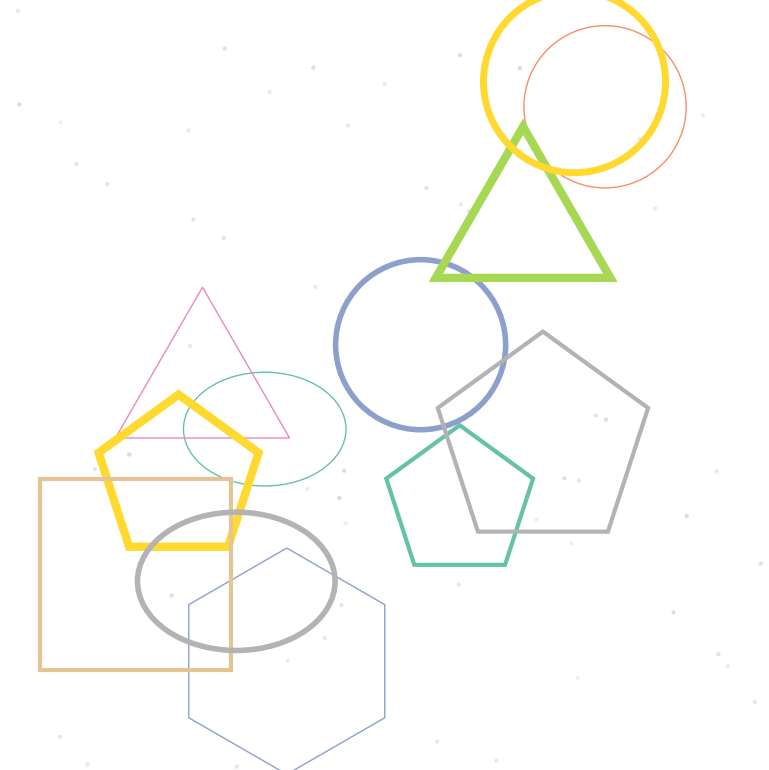[{"shape": "oval", "thickness": 0.5, "radius": 0.53, "center": [0.344, 0.443]}, {"shape": "pentagon", "thickness": 1.5, "radius": 0.5, "center": [0.597, 0.347]}, {"shape": "circle", "thickness": 0.5, "radius": 0.53, "center": [0.786, 0.861]}, {"shape": "hexagon", "thickness": 0.5, "radius": 0.73, "center": [0.372, 0.141]}, {"shape": "circle", "thickness": 2, "radius": 0.55, "center": [0.546, 0.552]}, {"shape": "triangle", "thickness": 0.5, "radius": 0.65, "center": [0.263, 0.496]}, {"shape": "triangle", "thickness": 3, "radius": 0.65, "center": [0.679, 0.705]}, {"shape": "pentagon", "thickness": 3, "radius": 0.55, "center": [0.232, 0.378]}, {"shape": "circle", "thickness": 2.5, "radius": 0.59, "center": [0.746, 0.894]}, {"shape": "square", "thickness": 1.5, "radius": 0.62, "center": [0.176, 0.253]}, {"shape": "oval", "thickness": 2, "radius": 0.64, "center": [0.307, 0.245]}, {"shape": "pentagon", "thickness": 1.5, "radius": 0.72, "center": [0.705, 0.426]}]